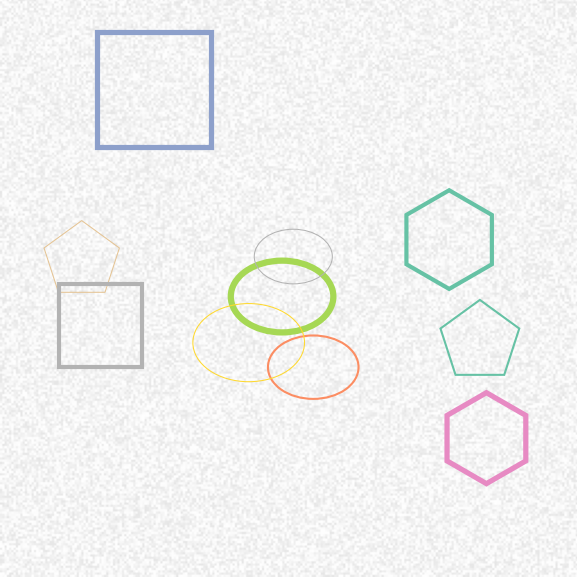[{"shape": "pentagon", "thickness": 1, "radius": 0.36, "center": [0.831, 0.408]}, {"shape": "hexagon", "thickness": 2, "radius": 0.43, "center": [0.778, 0.584]}, {"shape": "oval", "thickness": 1, "radius": 0.39, "center": [0.542, 0.363]}, {"shape": "square", "thickness": 2.5, "radius": 0.5, "center": [0.267, 0.844]}, {"shape": "hexagon", "thickness": 2.5, "radius": 0.39, "center": [0.842, 0.24]}, {"shape": "oval", "thickness": 3, "radius": 0.44, "center": [0.488, 0.486]}, {"shape": "oval", "thickness": 0.5, "radius": 0.48, "center": [0.431, 0.406]}, {"shape": "pentagon", "thickness": 0.5, "radius": 0.34, "center": [0.141, 0.549]}, {"shape": "square", "thickness": 2, "radius": 0.36, "center": [0.174, 0.435]}, {"shape": "oval", "thickness": 0.5, "radius": 0.34, "center": [0.508, 0.555]}]